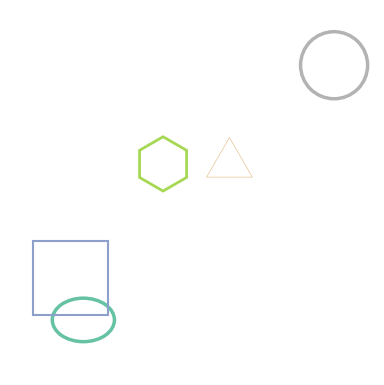[{"shape": "oval", "thickness": 2.5, "radius": 0.4, "center": [0.217, 0.169]}, {"shape": "square", "thickness": 1.5, "radius": 0.48, "center": [0.184, 0.278]}, {"shape": "hexagon", "thickness": 2, "radius": 0.35, "center": [0.424, 0.574]}, {"shape": "triangle", "thickness": 0.5, "radius": 0.34, "center": [0.596, 0.574]}, {"shape": "circle", "thickness": 2.5, "radius": 0.44, "center": [0.868, 0.831]}]